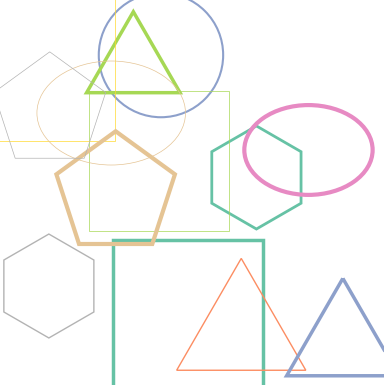[{"shape": "hexagon", "thickness": 2, "radius": 0.67, "center": [0.666, 0.539]}, {"shape": "square", "thickness": 2.5, "radius": 0.97, "center": [0.489, 0.183]}, {"shape": "triangle", "thickness": 1, "radius": 0.97, "center": [0.627, 0.135]}, {"shape": "circle", "thickness": 1.5, "radius": 0.81, "center": [0.418, 0.857]}, {"shape": "triangle", "thickness": 2.5, "radius": 0.84, "center": [0.891, 0.108]}, {"shape": "oval", "thickness": 3, "radius": 0.83, "center": [0.801, 0.61]}, {"shape": "triangle", "thickness": 2.5, "radius": 0.7, "center": [0.346, 0.829]}, {"shape": "square", "thickness": 0.5, "radius": 0.91, "center": [0.413, 0.581]}, {"shape": "square", "thickness": 0.5, "radius": 0.99, "center": [0.101, 0.831]}, {"shape": "oval", "thickness": 0.5, "radius": 0.96, "center": [0.289, 0.706]}, {"shape": "pentagon", "thickness": 3, "radius": 0.81, "center": [0.3, 0.497]}, {"shape": "pentagon", "thickness": 0.5, "radius": 0.76, "center": [0.129, 0.713]}, {"shape": "hexagon", "thickness": 1, "radius": 0.67, "center": [0.127, 0.257]}]